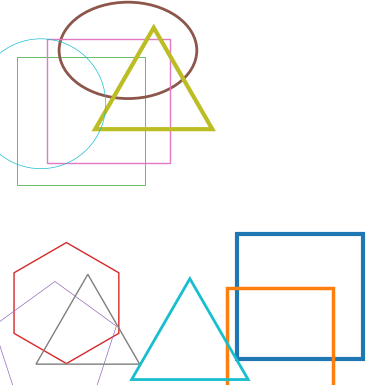[{"shape": "square", "thickness": 3, "radius": 0.81, "center": [0.779, 0.23]}, {"shape": "square", "thickness": 2.5, "radius": 0.69, "center": [0.728, 0.114]}, {"shape": "square", "thickness": 0.5, "radius": 0.83, "center": [0.21, 0.685]}, {"shape": "hexagon", "thickness": 1, "radius": 0.79, "center": [0.173, 0.213]}, {"shape": "pentagon", "thickness": 0.5, "radius": 0.84, "center": [0.143, 0.101]}, {"shape": "oval", "thickness": 2, "radius": 0.89, "center": [0.332, 0.869]}, {"shape": "square", "thickness": 1, "radius": 0.8, "center": [0.281, 0.738]}, {"shape": "triangle", "thickness": 1, "radius": 0.78, "center": [0.228, 0.132]}, {"shape": "triangle", "thickness": 3, "radius": 0.88, "center": [0.399, 0.752]}, {"shape": "circle", "thickness": 0.5, "radius": 0.84, "center": [0.106, 0.731]}, {"shape": "triangle", "thickness": 2, "radius": 0.87, "center": [0.493, 0.102]}]